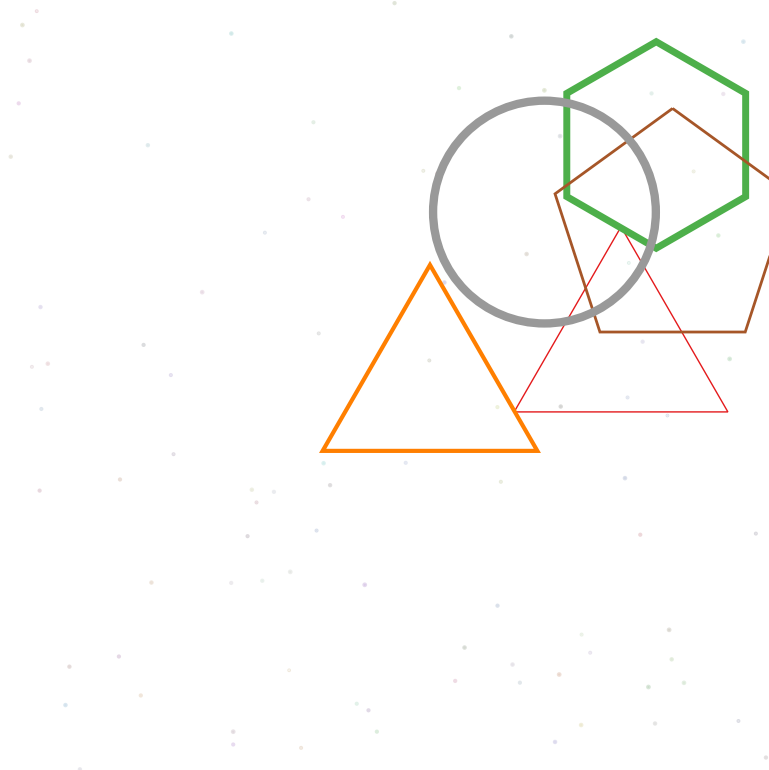[{"shape": "triangle", "thickness": 0.5, "radius": 0.8, "center": [0.807, 0.545]}, {"shape": "hexagon", "thickness": 2.5, "radius": 0.67, "center": [0.852, 0.812]}, {"shape": "triangle", "thickness": 1.5, "radius": 0.8, "center": [0.558, 0.495]}, {"shape": "pentagon", "thickness": 1, "radius": 0.8, "center": [0.873, 0.699]}, {"shape": "circle", "thickness": 3, "radius": 0.72, "center": [0.707, 0.725]}]